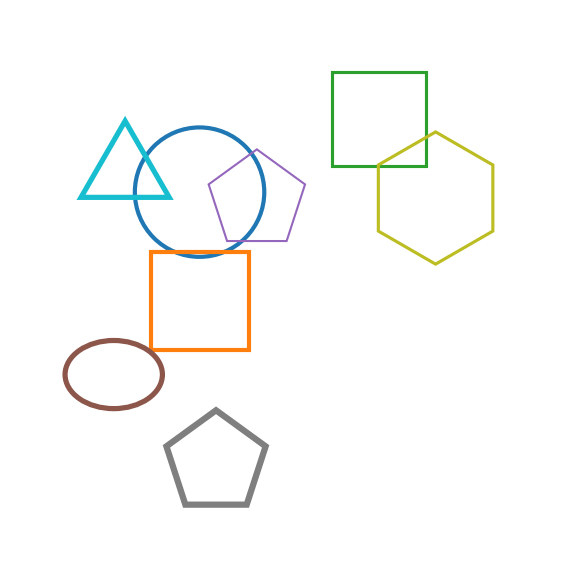[{"shape": "circle", "thickness": 2, "radius": 0.56, "center": [0.346, 0.666]}, {"shape": "square", "thickness": 2, "radius": 0.42, "center": [0.346, 0.478]}, {"shape": "square", "thickness": 1.5, "radius": 0.41, "center": [0.656, 0.793]}, {"shape": "pentagon", "thickness": 1, "radius": 0.44, "center": [0.445, 0.653]}, {"shape": "oval", "thickness": 2.5, "radius": 0.42, "center": [0.197, 0.351]}, {"shape": "pentagon", "thickness": 3, "radius": 0.45, "center": [0.374, 0.198]}, {"shape": "hexagon", "thickness": 1.5, "radius": 0.57, "center": [0.754, 0.656]}, {"shape": "triangle", "thickness": 2.5, "radius": 0.44, "center": [0.217, 0.701]}]